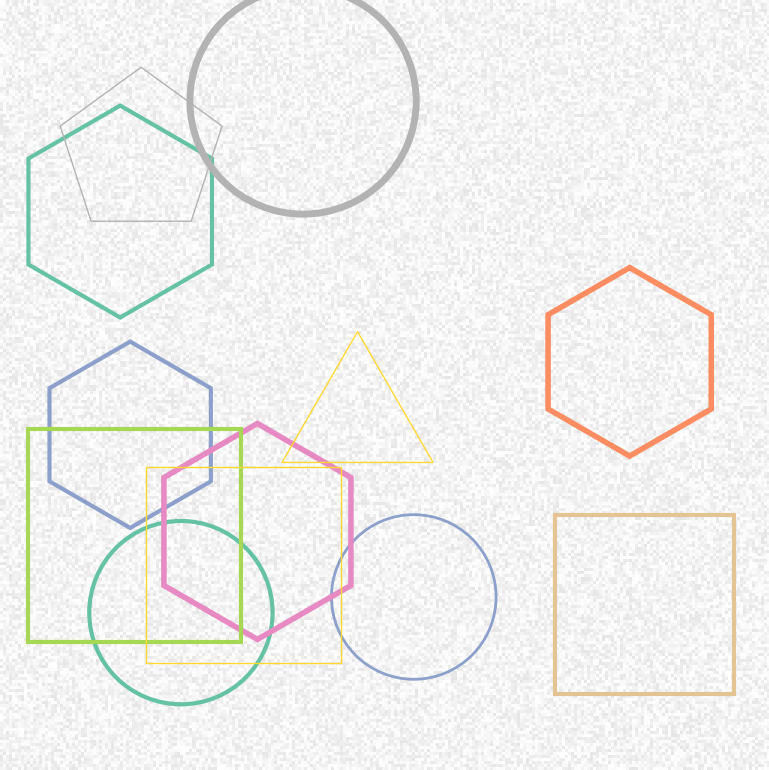[{"shape": "hexagon", "thickness": 1.5, "radius": 0.69, "center": [0.156, 0.725]}, {"shape": "circle", "thickness": 1.5, "radius": 0.6, "center": [0.235, 0.204]}, {"shape": "hexagon", "thickness": 2, "radius": 0.61, "center": [0.818, 0.53]}, {"shape": "hexagon", "thickness": 1.5, "radius": 0.6, "center": [0.169, 0.435]}, {"shape": "circle", "thickness": 1, "radius": 0.53, "center": [0.537, 0.225]}, {"shape": "hexagon", "thickness": 2, "radius": 0.7, "center": [0.334, 0.31]}, {"shape": "square", "thickness": 1.5, "radius": 0.69, "center": [0.174, 0.305]}, {"shape": "square", "thickness": 0.5, "radius": 0.64, "center": [0.316, 0.266]}, {"shape": "triangle", "thickness": 0.5, "radius": 0.57, "center": [0.464, 0.456]}, {"shape": "square", "thickness": 1.5, "radius": 0.58, "center": [0.837, 0.215]}, {"shape": "pentagon", "thickness": 0.5, "radius": 0.55, "center": [0.183, 0.802]}, {"shape": "circle", "thickness": 2.5, "radius": 0.73, "center": [0.394, 0.869]}]